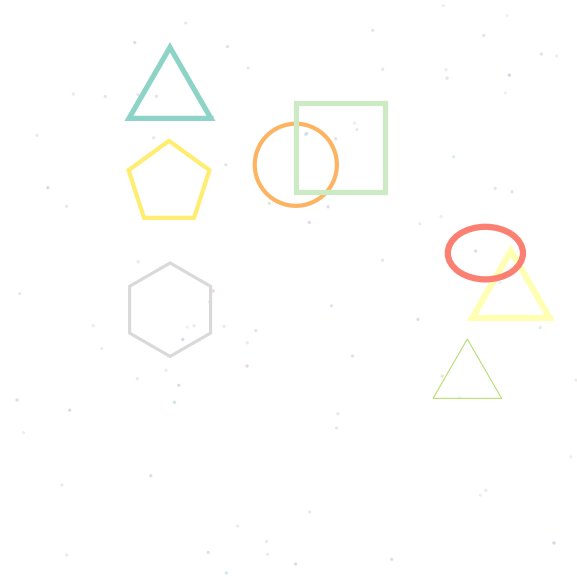[{"shape": "triangle", "thickness": 2.5, "radius": 0.41, "center": [0.294, 0.835]}, {"shape": "triangle", "thickness": 3, "radius": 0.39, "center": [0.885, 0.487]}, {"shape": "oval", "thickness": 3, "radius": 0.33, "center": [0.841, 0.561]}, {"shape": "circle", "thickness": 2, "radius": 0.36, "center": [0.512, 0.714]}, {"shape": "triangle", "thickness": 0.5, "radius": 0.34, "center": [0.809, 0.344]}, {"shape": "hexagon", "thickness": 1.5, "radius": 0.4, "center": [0.295, 0.463]}, {"shape": "square", "thickness": 2.5, "radius": 0.38, "center": [0.59, 0.744]}, {"shape": "pentagon", "thickness": 2, "radius": 0.37, "center": [0.293, 0.682]}]